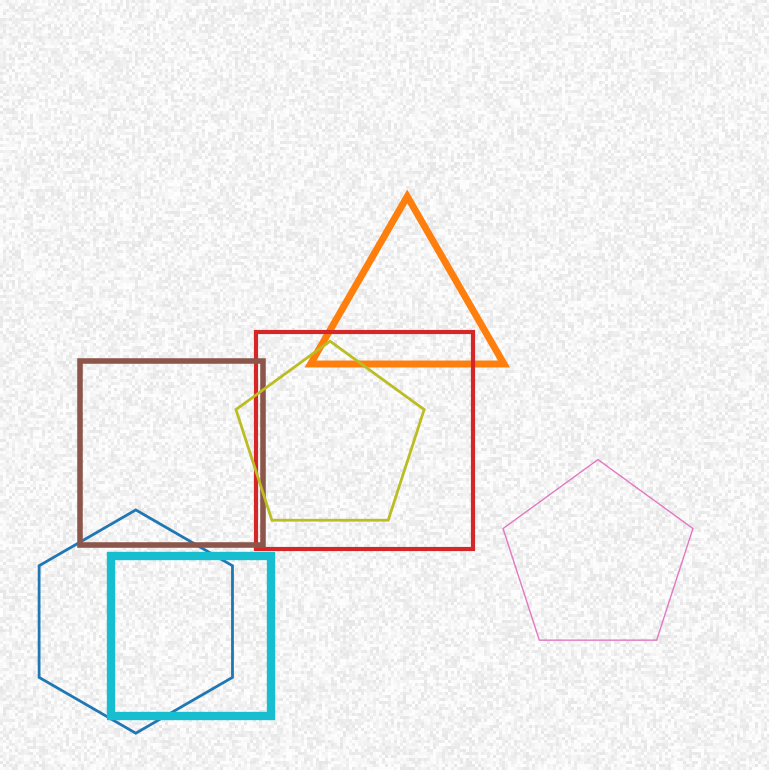[{"shape": "hexagon", "thickness": 1, "radius": 0.72, "center": [0.176, 0.193]}, {"shape": "triangle", "thickness": 2.5, "radius": 0.73, "center": [0.529, 0.6]}, {"shape": "square", "thickness": 1.5, "radius": 0.7, "center": [0.474, 0.428]}, {"shape": "square", "thickness": 2, "radius": 0.6, "center": [0.223, 0.411]}, {"shape": "pentagon", "thickness": 0.5, "radius": 0.65, "center": [0.777, 0.274]}, {"shape": "pentagon", "thickness": 1, "radius": 0.64, "center": [0.429, 0.428]}, {"shape": "square", "thickness": 3, "radius": 0.52, "center": [0.249, 0.175]}]